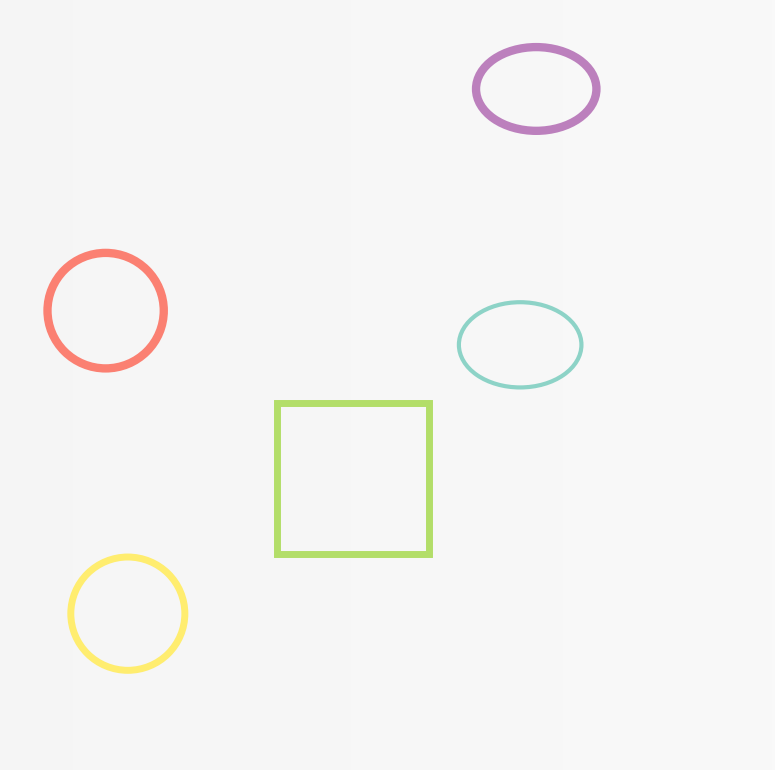[{"shape": "oval", "thickness": 1.5, "radius": 0.4, "center": [0.671, 0.552]}, {"shape": "circle", "thickness": 3, "radius": 0.38, "center": [0.136, 0.597]}, {"shape": "square", "thickness": 2.5, "radius": 0.49, "center": [0.455, 0.379]}, {"shape": "oval", "thickness": 3, "radius": 0.39, "center": [0.692, 0.884]}, {"shape": "circle", "thickness": 2.5, "radius": 0.37, "center": [0.165, 0.203]}]